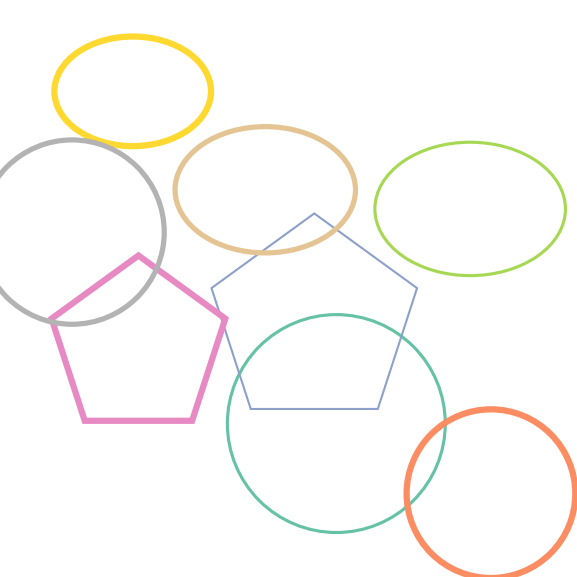[{"shape": "circle", "thickness": 1.5, "radius": 0.94, "center": [0.582, 0.266]}, {"shape": "circle", "thickness": 3, "radius": 0.73, "center": [0.85, 0.144]}, {"shape": "pentagon", "thickness": 1, "radius": 0.94, "center": [0.544, 0.442]}, {"shape": "pentagon", "thickness": 3, "radius": 0.79, "center": [0.24, 0.398]}, {"shape": "oval", "thickness": 1.5, "radius": 0.83, "center": [0.814, 0.637]}, {"shape": "oval", "thickness": 3, "radius": 0.68, "center": [0.23, 0.841]}, {"shape": "oval", "thickness": 2.5, "radius": 0.78, "center": [0.459, 0.671]}, {"shape": "circle", "thickness": 2.5, "radius": 0.8, "center": [0.125, 0.597]}]